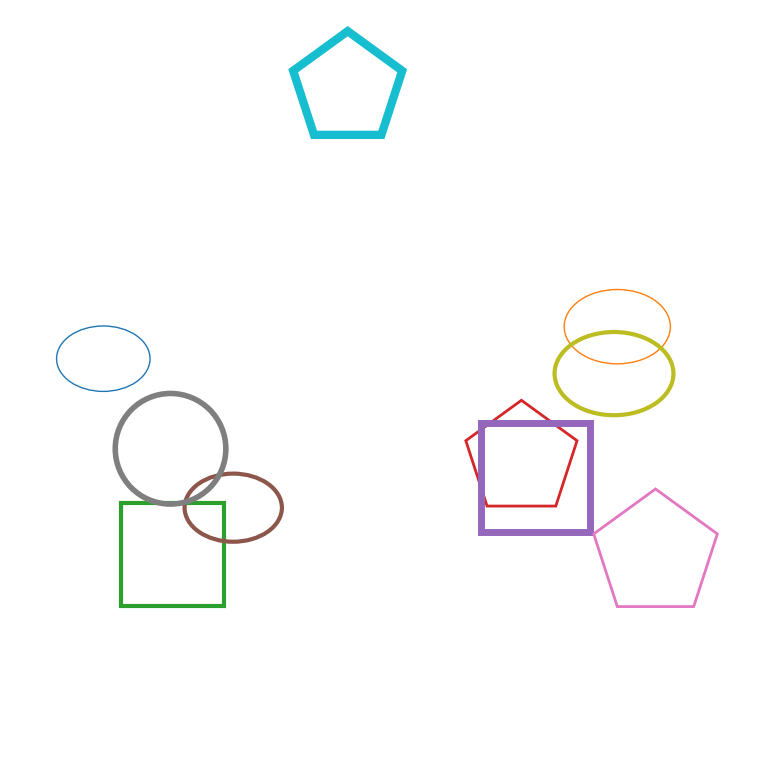[{"shape": "oval", "thickness": 0.5, "radius": 0.3, "center": [0.134, 0.534]}, {"shape": "oval", "thickness": 0.5, "radius": 0.34, "center": [0.802, 0.576]}, {"shape": "square", "thickness": 1.5, "radius": 0.33, "center": [0.223, 0.28]}, {"shape": "pentagon", "thickness": 1, "radius": 0.38, "center": [0.677, 0.404]}, {"shape": "square", "thickness": 2.5, "radius": 0.35, "center": [0.695, 0.38]}, {"shape": "oval", "thickness": 1.5, "radius": 0.32, "center": [0.303, 0.341]}, {"shape": "pentagon", "thickness": 1, "radius": 0.42, "center": [0.851, 0.281]}, {"shape": "circle", "thickness": 2, "radius": 0.36, "center": [0.221, 0.417]}, {"shape": "oval", "thickness": 1.5, "radius": 0.39, "center": [0.797, 0.515]}, {"shape": "pentagon", "thickness": 3, "radius": 0.37, "center": [0.452, 0.885]}]